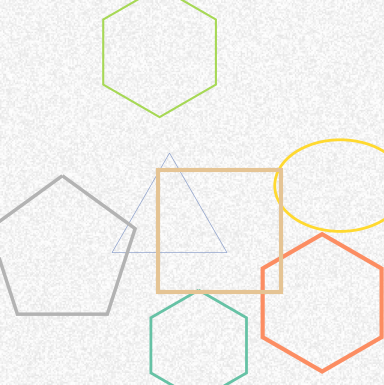[{"shape": "hexagon", "thickness": 2, "radius": 0.72, "center": [0.516, 0.103]}, {"shape": "hexagon", "thickness": 3, "radius": 0.89, "center": [0.837, 0.213]}, {"shape": "triangle", "thickness": 0.5, "radius": 0.86, "center": [0.44, 0.43]}, {"shape": "hexagon", "thickness": 1.5, "radius": 0.84, "center": [0.414, 0.865]}, {"shape": "oval", "thickness": 2, "radius": 0.85, "center": [0.884, 0.518]}, {"shape": "square", "thickness": 3, "radius": 0.8, "center": [0.57, 0.4]}, {"shape": "pentagon", "thickness": 2.5, "radius": 0.99, "center": [0.162, 0.345]}]